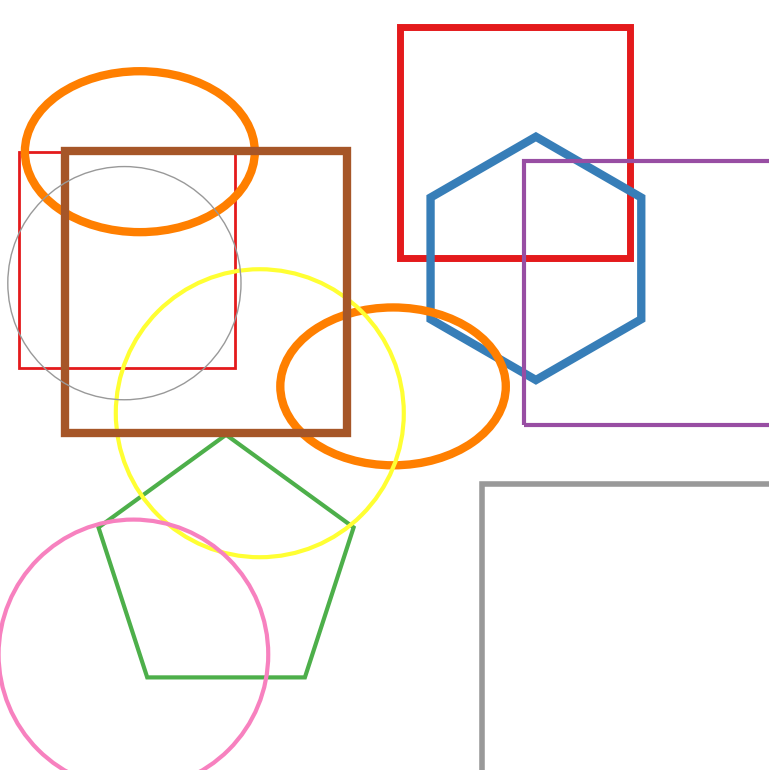[{"shape": "square", "thickness": 1, "radius": 0.7, "center": [0.165, 0.662]}, {"shape": "square", "thickness": 2.5, "radius": 0.75, "center": [0.669, 0.815]}, {"shape": "hexagon", "thickness": 3, "radius": 0.79, "center": [0.696, 0.664]}, {"shape": "pentagon", "thickness": 1.5, "radius": 0.87, "center": [0.294, 0.261]}, {"shape": "square", "thickness": 1.5, "radius": 0.86, "center": [0.851, 0.62]}, {"shape": "oval", "thickness": 3, "radius": 0.75, "center": [0.182, 0.803]}, {"shape": "oval", "thickness": 3, "radius": 0.73, "center": [0.51, 0.498]}, {"shape": "circle", "thickness": 1.5, "radius": 0.94, "center": [0.337, 0.463]}, {"shape": "square", "thickness": 3, "radius": 0.91, "center": [0.267, 0.621]}, {"shape": "circle", "thickness": 1.5, "radius": 0.88, "center": [0.173, 0.15]}, {"shape": "square", "thickness": 2, "radius": 0.98, "center": [0.821, 0.177]}, {"shape": "circle", "thickness": 0.5, "radius": 0.76, "center": [0.162, 0.632]}]